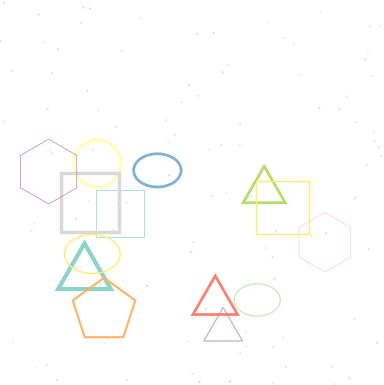[{"shape": "triangle", "thickness": 3, "radius": 0.39, "center": [0.219, 0.289]}, {"shape": "square", "thickness": 0.5, "radius": 0.31, "center": [0.312, 0.446]}, {"shape": "circle", "thickness": 2, "radius": 0.31, "center": [0.253, 0.575]}, {"shape": "triangle", "thickness": 1, "radius": 0.29, "center": [0.58, 0.143]}, {"shape": "triangle", "thickness": 2, "radius": 0.33, "center": [0.559, 0.217]}, {"shape": "oval", "thickness": 2, "radius": 0.31, "center": [0.409, 0.557]}, {"shape": "pentagon", "thickness": 1.5, "radius": 0.43, "center": [0.27, 0.193]}, {"shape": "triangle", "thickness": 2, "radius": 0.32, "center": [0.686, 0.505]}, {"shape": "hexagon", "thickness": 0.5, "radius": 0.39, "center": [0.844, 0.371]}, {"shape": "square", "thickness": 2.5, "radius": 0.38, "center": [0.234, 0.474]}, {"shape": "hexagon", "thickness": 0.5, "radius": 0.42, "center": [0.126, 0.554]}, {"shape": "oval", "thickness": 1, "radius": 0.3, "center": [0.668, 0.221]}, {"shape": "oval", "thickness": 1, "radius": 0.36, "center": [0.24, 0.34]}, {"shape": "square", "thickness": 1, "radius": 0.34, "center": [0.735, 0.461]}]